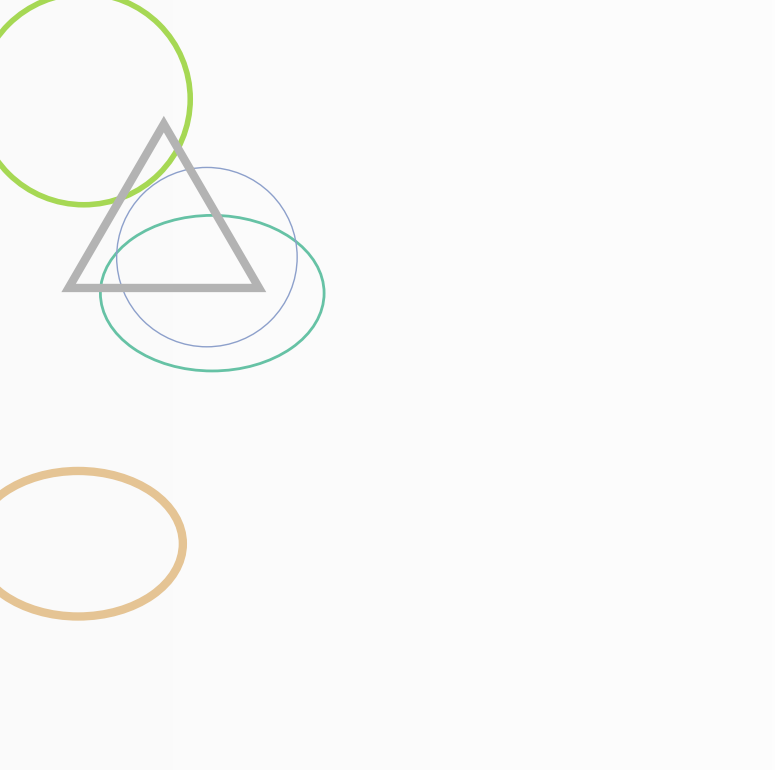[{"shape": "oval", "thickness": 1, "radius": 0.72, "center": [0.274, 0.619]}, {"shape": "circle", "thickness": 0.5, "radius": 0.58, "center": [0.267, 0.666]}, {"shape": "circle", "thickness": 2, "radius": 0.69, "center": [0.108, 0.871]}, {"shape": "oval", "thickness": 3, "radius": 0.68, "center": [0.101, 0.294]}, {"shape": "triangle", "thickness": 3, "radius": 0.71, "center": [0.211, 0.697]}]